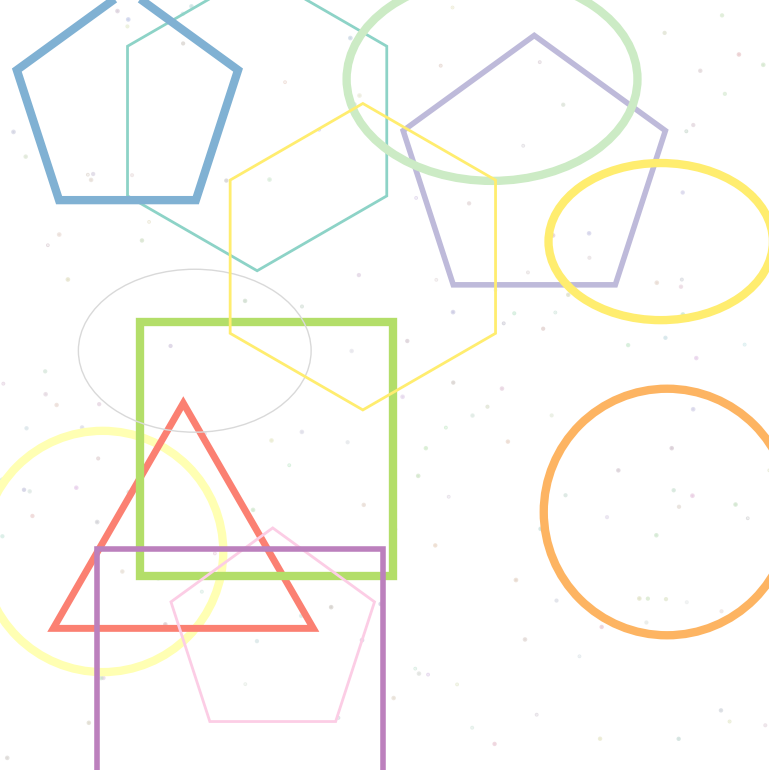[{"shape": "hexagon", "thickness": 1, "radius": 0.97, "center": [0.334, 0.843]}, {"shape": "circle", "thickness": 3, "radius": 0.78, "center": [0.133, 0.284]}, {"shape": "pentagon", "thickness": 2, "radius": 0.9, "center": [0.694, 0.775]}, {"shape": "triangle", "thickness": 2.5, "radius": 0.97, "center": [0.238, 0.281]}, {"shape": "pentagon", "thickness": 3, "radius": 0.76, "center": [0.166, 0.862]}, {"shape": "circle", "thickness": 3, "radius": 0.8, "center": [0.866, 0.335]}, {"shape": "square", "thickness": 3, "radius": 0.82, "center": [0.346, 0.417]}, {"shape": "pentagon", "thickness": 1, "radius": 0.69, "center": [0.354, 0.175]}, {"shape": "oval", "thickness": 0.5, "radius": 0.76, "center": [0.253, 0.545]}, {"shape": "square", "thickness": 2, "radius": 0.93, "center": [0.312, 0.102]}, {"shape": "oval", "thickness": 3, "radius": 0.94, "center": [0.639, 0.897]}, {"shape": "oval", "thickness": 3, "radius": 0.73, "center": [0.858, 0.686]}, {"shape": "hexagon", "thickness": 1, "radius": 0.99, "center": [0.471, 0.667]}]